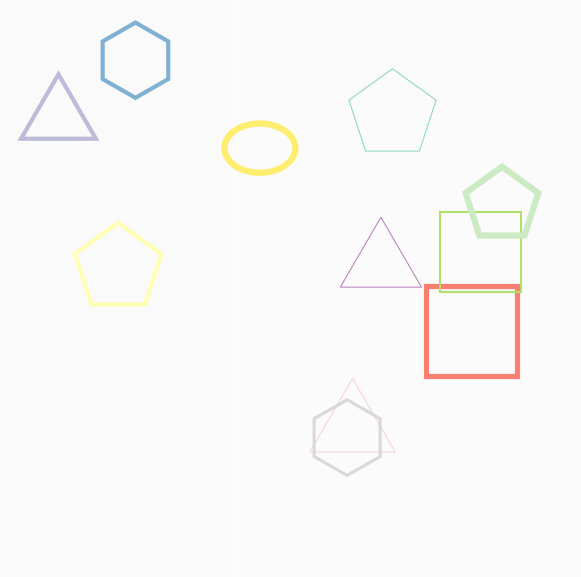[{"shape": "pentagon", "thickness": 0.5, "radius": 0.39, "center": [0.675, 0.801]}, {"shape": "pentagon", "thickness": 2, "radius": 0.39, "center": [0.203, 0.535]}, {"shape": "triangle", "thickness": 2, "radius": 0.37, "center": [0.101, 0.796]}, {"shape": "square", "thickness": 2.5, "radius": 0.39, "center": [0.811, 0.426]}, {"shape": "hexagon", "thickness": 2, "radius": 0.33, "center": [0.233, 0.895]}, {"shape": "square", "thickness": 1, "radius": 0.35, "center": [0.827, 0.563]}, {"shape": "triangle", "thickness": 0.5, "radius": 0.42, "center": [0.607, 0.259]}, {"shape": "hexagon", "thickness": 1.5, "radius": 0.33, "center": [0.597, 0.241]}, {"shape": "triangle", "thickness": 0.5, "radius": 0.4, "center": [0.655, 0.542]}, {"shape": "pentagon", "thickness": 3, "radius": 0.33, "center": [0.864, 0.645]}, {"shape": "oval", "thickness": 3, "radius": 0.31, "center": [0.447, 0.743]}]